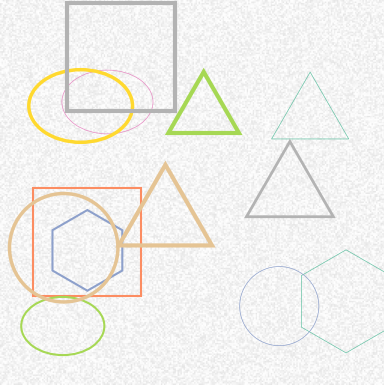[{"shape": "triangle", "thickness": 0.5, "radius": 0.58, "center": [0.806, 0.697]}, {"shape": "hexagon", "thickness": 0.5, "radius": 0.67, "center": [0.899, 0.217]}, {"shape": "square", "thickness": 1.5, "radius": 0.7, "center": [0.227, 0.372]}, {"shape": "hexagon", "thickness": 1.5, "radius": 0.52, "center": [0.227, 0.35]}, {"shape": "circle", "thickness": 0.5, "radius": 0.51, "center": [0.725, 0.205]}, {"shape": "oval", "thickness": 0.5, "radius": 0.59, "center": [0.279, 0.735]}, {"shape": "oval", "thickness": 1.5, "radius": 0.54, "center": [0.163, 0.153]}, {"shape": "triangle", "thickness": 3, "radius": 0.53, "center": [0.529, 0.707]}, {"shape": "oval", "thickness": 2.5, "radius": 0.67, "center": [0.21, 0.725]}, {"shape": "triangle", "thickness": 3, "radius": 0.7, "center": [0.43, 0.432]}, {"shape": "circle", "thickness": 2.5, "radius": 0.7, "center": [0.165, 0.357]}, {"shape": "triangle", "thickness": 2, "radius": 0.65, "center": [0.753, 0.502]}, {"shape": "square", "thickness": 3, "radius": 0.7, "center": [0.313, 0.853]}]